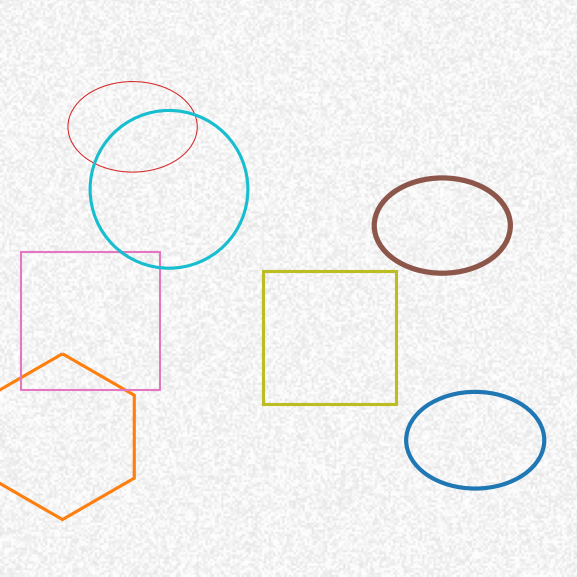[{"shape": "oval", "thickness": 2, "radius": 0.6, "center": [0.823, 0.237]}, {"shape": "hexagon", "thickness": 1.5, "radius": 0.72, "center": [0.108, 0.243]}, {"shape": "oval", "thickness": 0.5, "radius": 0.56, "center": [0.23, 0.78]}, {"shape": "oval", "thickness": 2.5, "radius": 0.59, "center": [0.766, 0.609]}, {"shape": "square", "thickness": 1, "radius": 0.6, "center": [0.156, 0.444]}, {"shape": "square", "thickness": 1.5, "radius": 0.58, "center": [0.57, 0.415]}, {"shape": "circle", "thickness": 1.5, "radius": 0.68, "center": [0.293, 0.671]}]